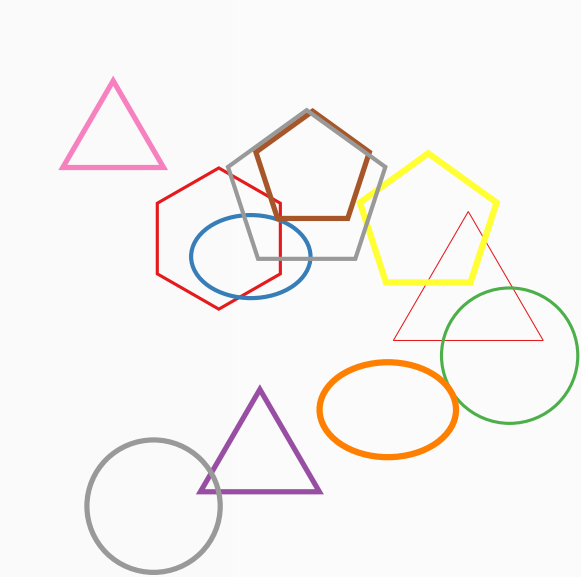[{"shape": "triangle", "thickness": 0.5, "radius": 0.74, "center": [0.806, 0.484]}, {"shape": "hexagon", "thickness": 1.5, "radius": 0.61, "center": [0.376, 0.586]}, {"shape": "oval", "thickness": 2, "radius": 0.51, "center": [0.431, 0.555]}, {"shape": "circle", "thickness": 1.5, "radius": 0.59, "center": [0.877, 0.383]}, {"shape": "triangle", "thickness": 2.5, "radius": 0.59, "center": [0.447, 0.207]}, {"shape": "oval", "thickness": 3, "radius": 0.59, "center": [0.667, 0.29]}, {"shape": "pentagon", "thickness": 3, "radius": 0.62, "center": [0.737, 0.61]}, {"shape": "pentagon", "thickness": 2.5, "radius": 0.51, "center": [0.538, 0.704]}, {"shape": "triangle", "thickness": 2.5, "radius": 0.5, "center": [0.195, 0.759]}, {"shape": "pentagon", "thickness": 2, "radius": 0.71, "center": [0.528, 0.666]}, {"shape": "circle", "thickness": 2.5, "radius": 0.57, "center": [0.264, 0.123]}]